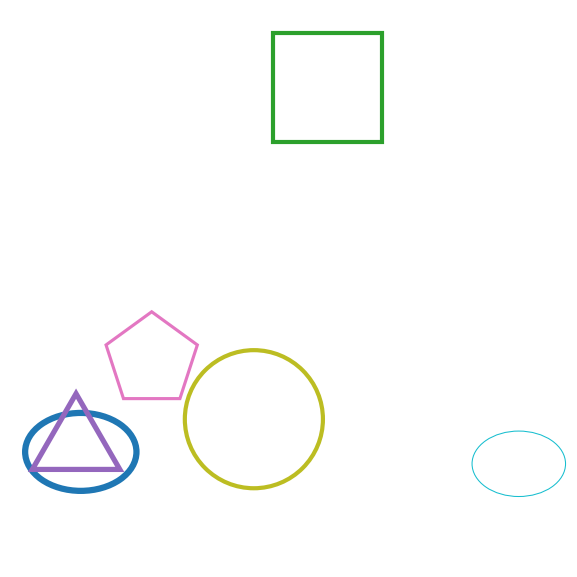[{"shape": "oval", "thickness": 3, "radius": 0.48, "center": [0.14, 0.217]}, {"shape": "square", "thickness": 2, "radius": 0.47, "center": [0.567, 0.847]}, {"shape": "triangle", "thickness": 2.5, "radius": 0.44, "center": [0.132, 0.23]}, {"shape": "pentagon", "thickness": 1.5, "radius": 0.42, "center": [0.263, 0.376]}, {"shape": "circle", "thickness": 2, "radius": 0.6, "center": [0.44, 0.273]}, {"shape": "oval", "thickness": 0.5, "radius": 0.4, "center": [0.898, 0.196]}]